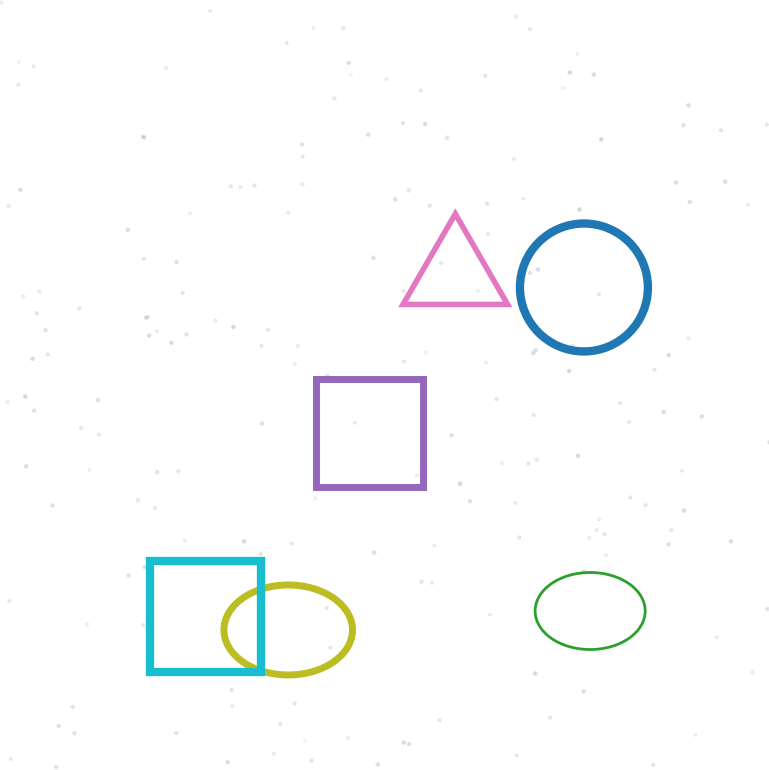[{"shape": "circle", "thickness": 3, "radius": 0.42, "center": [0.758, 0.627]}, {"shape": "oval", "thickness": 1, "radius": 0.36, "center": [0.766, 0.206]}, {"shape": "square", "thickness": 2.5, "radius": 0.35, "center": [0.48, 0.438]}, {"shape": "triangle", "thickness": 2, "radius": 0.39, "center": [0.591, 0.644]}, {"shape": "oval", "thickness": 2.5, "radius": 0.42, "center": [0.374, 0.182]}, {"shape": "square", "thickness": 3, "radius": 0.36, "center": [0.267, 0.199]}]